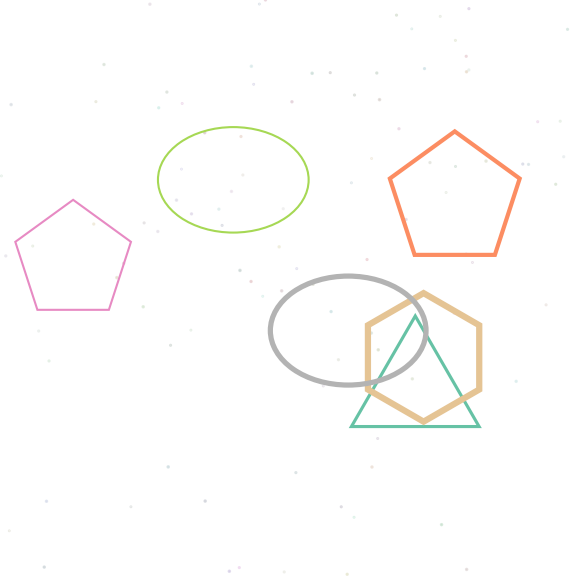[{"shape": "triangle", "thickness": 1.5, "radius": 0.64, "center": [0.719, 0.324]}, {"shape": "pentagon", "thickness": 2, "radius": 0.59, "center": [0.787, 0.653]}, {"shape": "pentagon", "thickness": 1, "radius": 0.53, "center": [0.127, 0.548]}, {"shape": "oval", "thickness": 1, "radius": 0.65, "center": [0.404, 0.688]}, {"shape": "hexagon", "thickness": 3, "radius": 0.56, "center": [0.733, 0.38]}, {"shape": "oval", "thickness": 2.5, "radius": 0.67, "center": [0.603, 0.427]}]